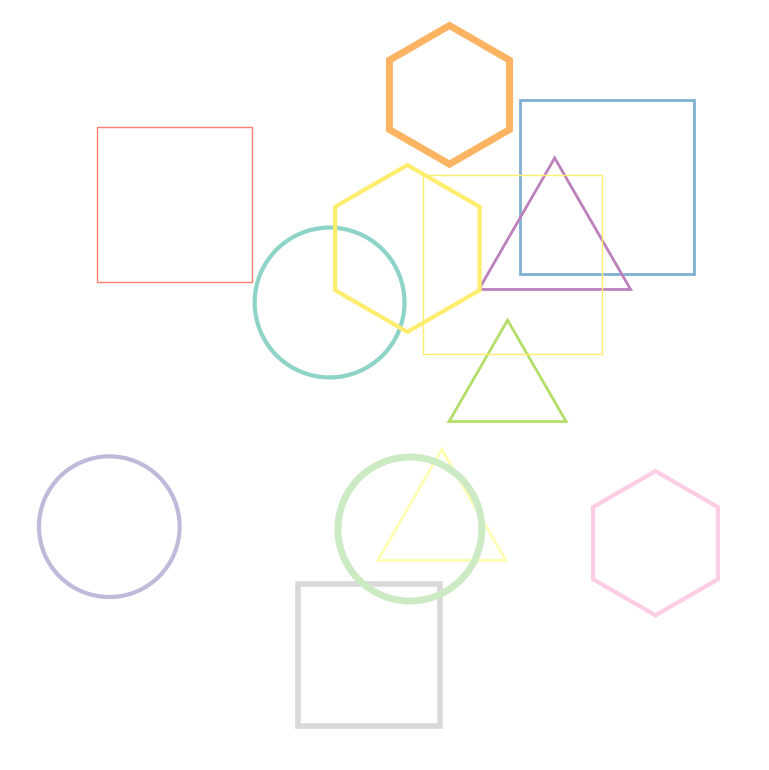[{"shape": "circle", "thickness": 1.5, "radius": 0.49, "center": [0.428, 0.607]}, {"shape": "triangle", "thickness": 1, "radius": 0.48, "center": [0.574, 0.32]}, {"shape": "circle", "thickness": 1.5, "radius": 0.46, "center": [0.142, 0.316]}, {"shape": "square", "thickness": 0.5, "radius": 0.5, "center": [0.227, 0.734]}, {"shape": "square", "thickness": 1, "radius": 0.56, "center": [0.788, 0.757]}, {"shape": "hexagon", "thickness": 2.5, "radius": 0.45, "center": [0.584, 0.877]}, {"shape": "triangle", "thickness": 1, "radius": 0.44, "center": [0.659, 0.496]}, {"shape": "hexagon", "thickness": 1.5, "radius": 0.47, "center": [0.851, 0.295]}, {"shape": "square", "thickness": 2, "radius": 0.46, "center": [0.479, 0.15]}, {"shape": "triangle", "thickness": 1, "radius": 0.57, "center": [0.72, 0.681]}, {"shape": "circle", "thickness": 2.5, "radius": 0.47, "center": [0.532, 0.313]}, {"shape": "hexagon", "thickness": 1.5, "radius": 0.54, "center": [0.529, 0.677]}, {"shape": "square", "thickness": 0.5, "radius": 0.58, "center": [0.665, 0.656]}]